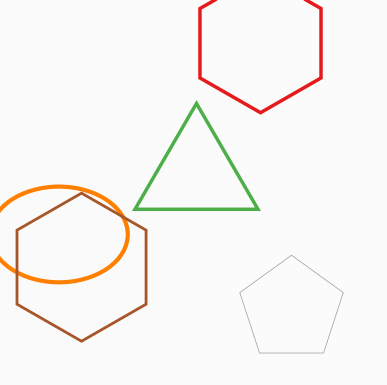[{"shape": "hexagon", "thickness": 2.5, "radius": 0.9, "center": [0.672, 0.888]}, {"shape": "triangle", "thickness": 2.5, "radius": 0.92, "center": [0.507, 0.548]}, {"shape": "oval", "thickness": 3, "radius": 0.89, "center": [0.152, 0.391]}, {"shape": "hexagon", "thickness": 2, "radius": 0.96, "center": [0.21, 0.306]}, {"shape": "pentagon", "thickness": 0.5, "radius": 0.7, "center": [0.752, 0.197]}]